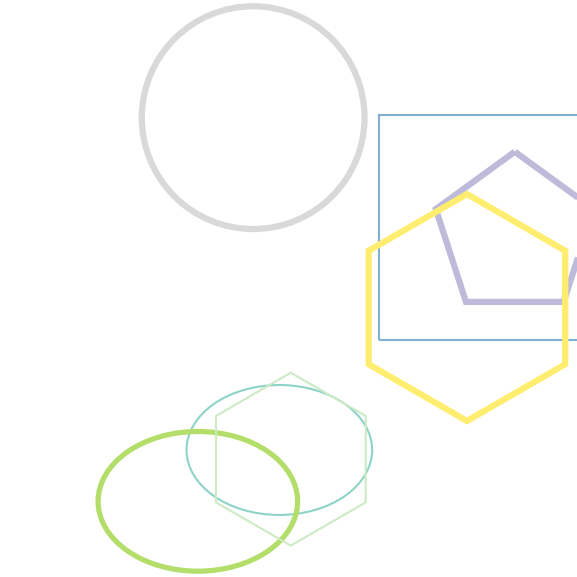[{"shape": "oval", "thickness": 1, "radius": 0.8, "center": [0.484, 0.22]}, {"shape": "pentagon", "thickness": 3, "radius": 0.72, "center": [0.891, 0.593]}, {"shape": "square", "thickness": 1, "radius": 0.97, "center": [0.852, 0.606]}, {"shape": "oval", "thickness": 2.5, "radius": 0.86, "center": [0.343, 0.131]}, {"shape": "circle", "thickness": 3, "radius": 0.96, "center": [0.438, 0.795]}, {"shape": "hexagon", "thickness": 1, "radius": 0.75, "center": [0.504, 0.204]}, {"shape": "hexagon", "thickness": 3, "radius": 0.98, "center": [0.809, 0.467]}]